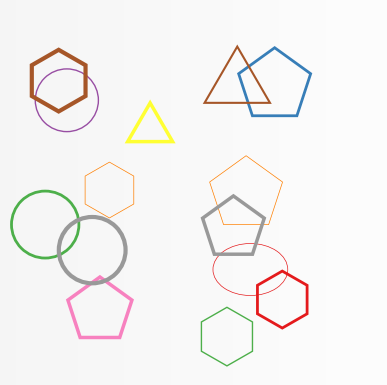[{"shape": "hexagon", "thickness": 2, "radius": 0.37, "center": [0.728, 0.222]}, {"shape": "oval", "thickness": 0.5, "radius": 0.48, "center": [0.646, 0.3]}, {"shape": "pentagon", "thickness": 2, "radius": 0.49, "center": [0.709, 0.778]}, {"shape": "hexagon", "thickness": 1, "radius": 0.38, "center": [0.586, 0.126]}, {"shape": "circle", "thickness": 2, "radius": 0.43, "center": [0.117, 0.417]}, {"shape": "circle", "thickness": 1, "radius": 0.41, "center": [0.172, 0.74]}, {"shape": "hexagon", "thickness": 0.5, "radius": 0.36, "center": [0.282, 0.506]}, {"shape": "pentagon", "thickness": 0.5, "radius": 0.49, "center": [0.635, 0.497]}, {"shape": "triangle", "thickness": 2.5, "radius": 0.33, "center": [0.387, 0.666]}, {"shape": "hexagon", "thickness": 3, "radius": 0.4, "center": [0.151, 0.791]}, {"shape": "triangle", "thickness": 1.5, "radius": 0.49, "center": [0.612, 0.782]}, {"shape": "pentagon", "thickness": 2.5, "radius": 0.43, "center": [0.258, 0.194]}, {"shape": "pentagon", "thickness": 2.5, "radius": 0.42, "center": [0.602, 0.407]}, {"shape": "circle", "thickness": 3, "radius": 0.43, "center": [0.238, 0.35]}]